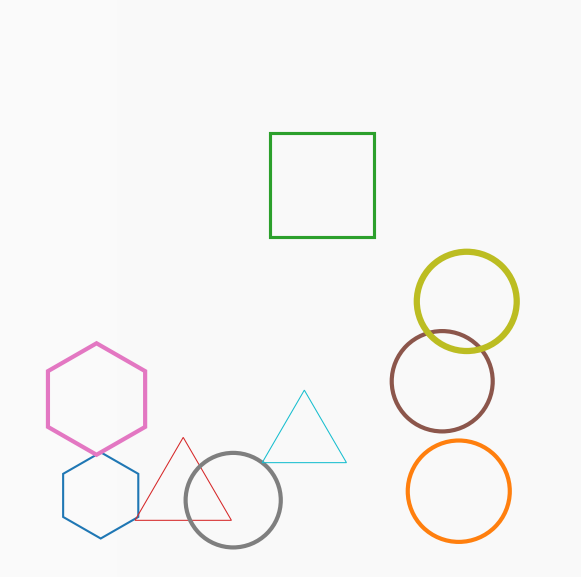[{"shape": "hexagon", "thickness": 1, "radius": 0.37, "center": [0.173, 0.141]}, {"shape": "circle", "thickness": 2, "radius": 0.44, "center": [0.789, 0.149]}, {"shape": "square", "thickness": 1.5, "radius": 0.45, "center": [0.554, 0.679]}, {"shape": "triangle", "thickness": 0.5, "radius": 0.48, "center": [0.315, 0.146]}, {"shape": "circle", "thickness": 2, "radius": 0.43, "center": [0.761, 0.339]}, {"shape": "hexagon", "thickness": 2, "radius": 0.48, "center": [0.166, 0.308]}, {"shape": "circle", "thickness": 2, "radius": 0.41, "center": [0.401, 0.133]}, {"shape": "circle", "thickness": 3, "radius": 0.43, "center": [0.803, 0.477]}, {"shape": "triangle", "thickness": 0.5, "radius": 0.42, "center": [0.524, 0.24]}]